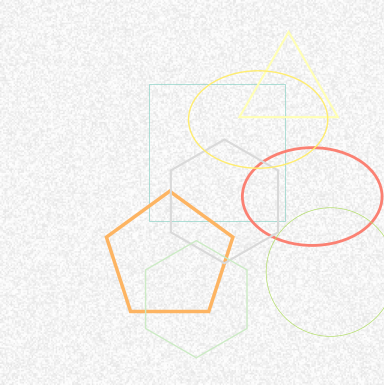[{"shape": "square", "thickness": 0.5, "radius": 0.89, "center": [0.563, 0.604]}, {"shape": "triangle", "thickness": 1.5, "radius": 0.74, "center": [0.75, 0.769]}, {"shape": "oval", "thickness": 2, "radius": 0.91, "center": [0.811, 0.489]}, {"shape": "pentagon", "thickness": 2.5, "radius": 0.86, "center": [0.441, 0.331]}, {"shape": "circle", "thickness": 0.5, "radius": 0.84, "center": [0.859, 0.293]}, {"shape": "hexagon", "thickness": 1.5, "radius": 0.8, "center": [0.583, 0.477]}, {"shape": "hexagon", "thickness": 1, "radius": 0.76, "center": [0.51, 0.223]}, {"shape": "oval", "thickness": 1, "radius": 0.9, "center": [0.67, 0.69]}]